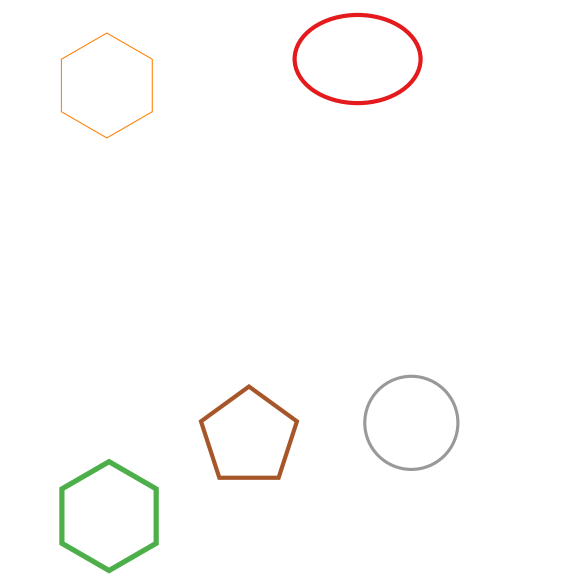[{"shape": "oval", "thickness": 2, "radius": 0.55, "center": [0.619, 0.897]}, {"shape": "hexagon", "thickness": 2.5, "radius": 0.47, "center": [0.189, 0.105]}, {"shape": "hexagon", "thickness": 0.5, "radius": 0.45, "center": [0.185, 0.851]}, {"shape": "pentagon", "thickness": 2, "radius": 0.44, "center": [0.431, 0.242]}, {"shape": "circle", "thickness": 1.5, "radius": 0.4, "center": [0.712, 0.267]}]